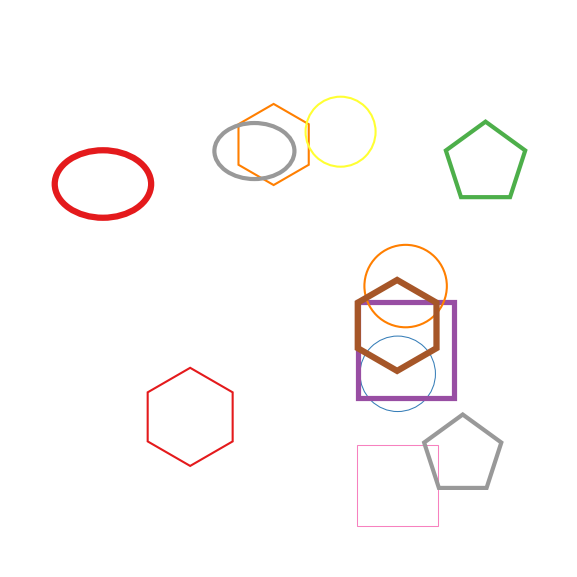[{"shape": "oval", "thickness": 3, "radius": 0.42, "center": [0.178, 0.681]}, {"shape": "hexagon", "thickness": 1, "radius": 0.42, "center": [0.329, 0.277]}, {"shape": "circle", "thickness": 0.5, "radius": 0.33, "center": [0.689, 0.352]}, {"shape": "pentagon", "thickness": 2, "radius": 0.36, "center": [0.841, 0.716]}, {"shape": "square", "thickness": 2.5, "radius": 0.42, "center": [0.703, 0.394]}, {"shape": "circle", "thickness": 1, "radius": 0.36, "center": [0.702, 0.504]}, {"shape": "hexagon", "thickness": 1, "radius": 0.35, "center": [0.474, 0.749]}, {"shape": "circle", "thickness": 1, "radius": 0.3, "center": [0.59, 0.771]}, {"shape": "hexagon", "thickness": 3, "radius": 0.39, "center": [0.688, 0.436]}, {"shape": "square", "thickness": 0.5, "radius": 0.35, "center": [0.689, 0.159]}, {"shape": "pentagon", "thickness": 2, "radius": 0.35, "center": [0.801, 0.211]}, {"shape": "oval", "thickness": 2, "radius": 0.35, "center": [0.441, 0.738]}]